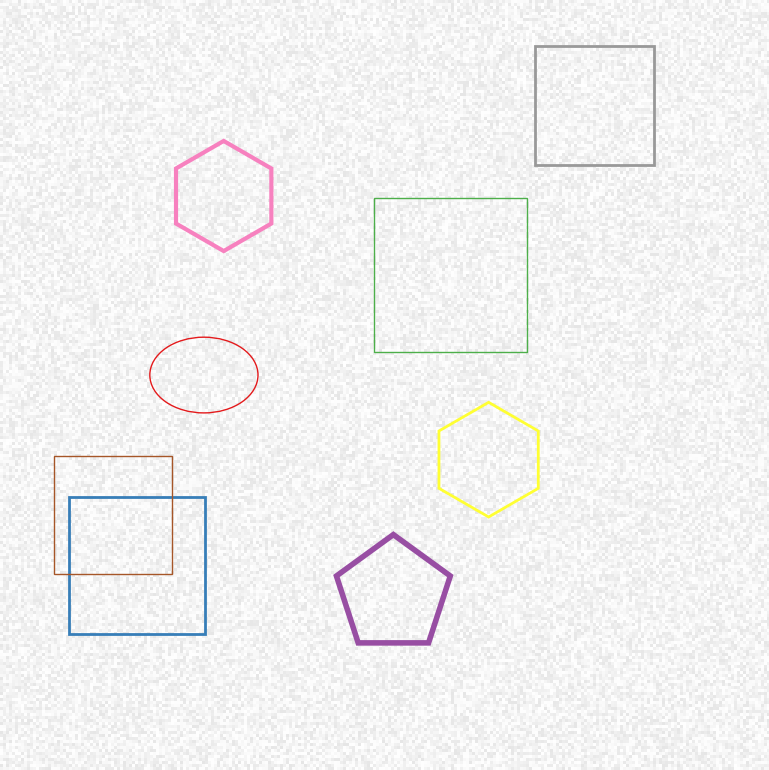[{"shape": "oval", "thickness": 0.5, "radius": 0.35, "center": [0.265, 0.513]}, {"shape": "square", "thickness": 1, "radius": 0.44, "center": [0.178, 0.266]}, {"shape": "square", "thickness": 0.5, "radius": 0.5, "center": [0.585, 0.643]}, {"shape": "pentagon", "thickness": 2, "radius": 0.39, "center": [0.511, 0.228]}, {"shape": "hexagon", "thickness": 1, "radius": 0.37, "center": [0.635, 0.403]}, {"shape": "square", "thickness": 0.5, "radius": 0.38, "center": [0.147, 0.331]}, {"shape": "hexagon", "thickness": 1.5, "radius": 0.36, "center": [0.291, 0.745]}, {"shape": "square", "thickness": 1, "radius": 0.39, "center": [0.772, 0.862]}]